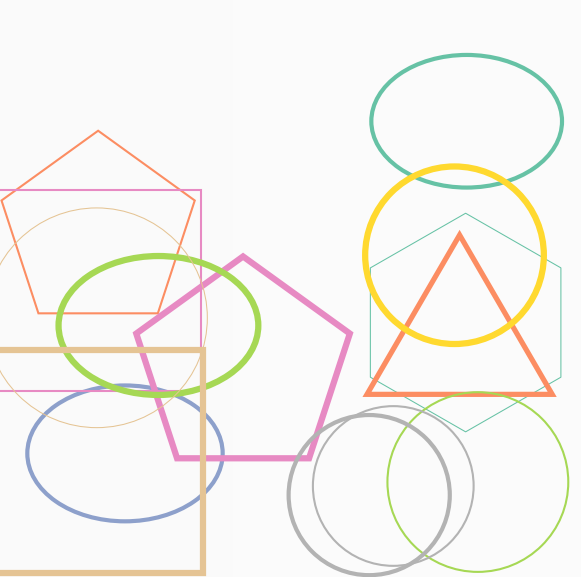[{"shape": "hexagon", "thickness": 0.5, "radius": 0.95, "center": [0.801, 0.441]}, {"shape": "oval", "thickness": 2, "radius": 0.82, "center": [0.803, 0.789]}, {"shape": "pentagon", "thickness": 1, "radius": 0.87, "center": [0.169, 0.598]}, {"shape": "triangle", "thickness": 2.5, "radius": 0.92, "center": [0.791, 0.408]}, {"shape": "oval", "thickness": 2, "radius": 0.84, "center": [0.215, 0.214]}, {"shape": "square", "thickness": 1, "radius": 0.87, "center": [0.172, 0.496]}, {"shape": "pentagon", "thickness": 3, "radius": 0.97, "center": [0.418, 0.362]}, {"shape": "circle", "thickness": 1, "radius": 0.78, "center": [0.822, 0.164]}, {"shape": "oval", "thickness": 3, "radius": 0.86, "center": [0.273, 0.436]}, {"shape": "circle", "thickness": 3, "radius": 0.77, "center": [0.782, 0.557]}, {"shape": "square", "thickness": 3, "radius": 0.97, "center": [0.156, 0.2]}, {"shape": "circle", "thickness": 0.5, "radius": 0.95, "center": [0.166, 0.449]}, {"shape": "circle", "thickness": 2, "radius": 0.69, "center": [0.635, 0.142]}, {"shape": "circle", "thickness": 1, "radius": 0.69, "center": [0.677, 0.158]}]